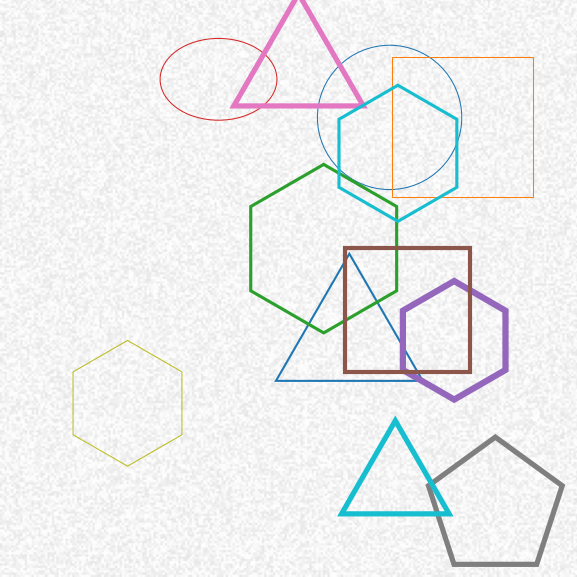[{"shape": "circle", "thickness": 0.5, "radius": 0.62, "center": [0.675, 0.796]}, {"shape": "triangle", "thickness": 1, "radius": 0.73, "center": [0.605, 0.413]}, {"shape": "square", "thickness": 0.5, "radius": 0.61, "center": [0.801, 0.779]}, {"shape": "hexagon", "thickness": 1.5, "radius": 0.73, "center": [0.561, 0.569]}, {"shape": "oval", "thickness": 0.5, "radius": 0.51, "center": [0.378, 0.862]}, {"shape": "hexagon", "thickness": 3, "radius": 0.51, "center": [0.786, 0.41]}, {"shape": "square", "thickness": 2, "radius": 0.54, "center": [0.706, 0.462]}, {"shape": "triangle", "thickness": 2.5, "radius": 0.65, "center": [0.517, 0.88]}, {"shape": "pentagon", "thickness": 2.5, "radius": 0.61, "center": [0.858, 0.12]}, {"shape": "hexagon", "thickness": 0.5, "radius": 0.54, "center": [0.221, 0.301]}, {"shape": "hexagon", "thickness": 1.5, "radius": 0.59, "center": [0.689, 0.734]}, {"shape": "triangle", "thickness": 2.5, "radius": 0.54, "center": [0.685, 0.163]}]